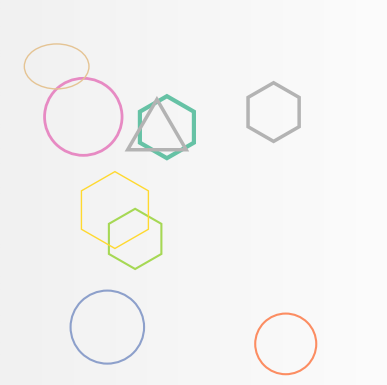[{"shape": "hexagon", "thickness": 3, "radius": 0.4, "center": [0.431, 0.67]}, {"shape": "circle", "thickness": 1.5, "radius": 0.39, "center": [0.737, 0.107]}, {"shape": "circle", "thickness": 1.5, "radius": 0.47, "center": [0.277, 0.15]}, {"shape": "circle", "thickness": 2, "radius": 0.5, "center": [0.215, 0.697]}, {"shape": "hexagon", "thickness": 1.5, "radius": 0.39, "center": [0.349, 0.379]}, {"shape": "hexagon", "thickness": 1, "radius": 0.5, "center": [0.297, 0.454]}, {"shape": "oval", "thickness": 1, "radius": 0.42, "center": [0.146, 0.827]}, {"shape": "triangle", "thickness": 2.5, "radius": 0.44, "center": [0.405, 0.655]}, {"shape": "hexagon", "thickness": 2.5, "radius": 0.38, "center": [0.706, 0.709]}]